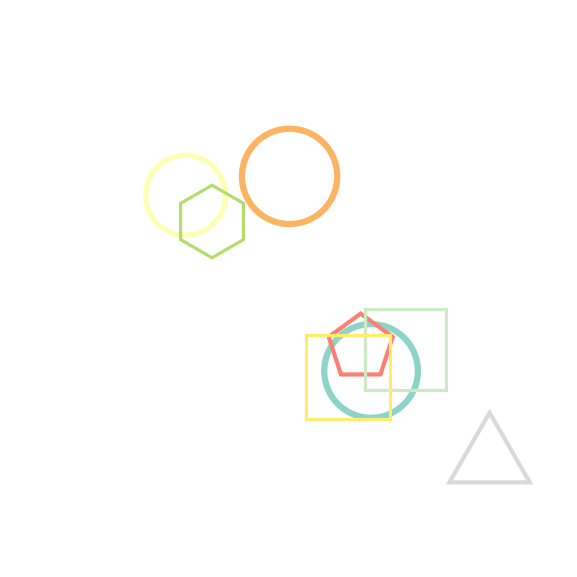[{"shape": "circle", "thickness": 3, "radius": 0.41, "center": [0.643, 0.357]}, {"shape": "circle", "thickness": 2.5, "radius": 0.35, "center": [0.321, 0.661]}, {"shape": "pentagon", "thickness": 2, "radius": 0.29, "center": [0.625, 0.398]}, {"shape": "circle", "thickness": 3, "radius": 0.41, "center": [0.501, 0.694]}, {"shape": "hexagon", "thickness": 1.5, "radius": 0.31, "center": [0.367, 0.616]}, {"shape": "triangle", "thickness": 2, "radius": 0.4, "center": [0.848, 0.204]}, {"shape": "square", "thickness": 1.5, "radius": 0.35, "center": [0.702, 0.394]}, {"shape": "square", "thickness": 1.5, "radius": 0.36, "center": [0.603, 0.346]}]